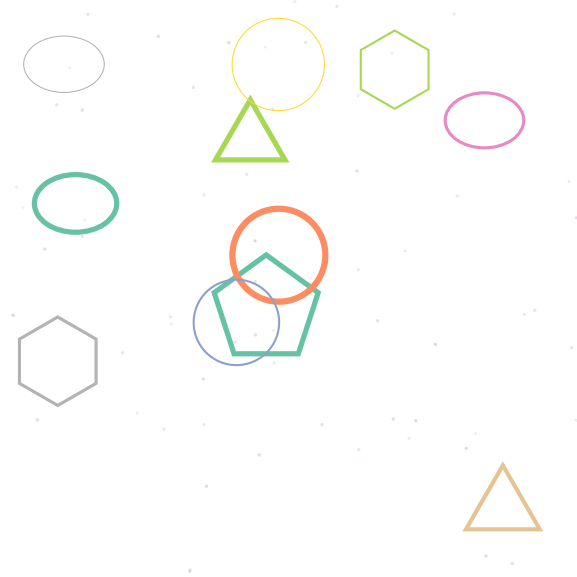[{"shape": "pentagon", "thickness": 2.5, "radius": 0.47, "center": [0.461, 0.463]}, {"shape": "oval", "thickness": 2.5, "radius": 0.36, "center": [0.131, 0.647]}, {"shape": "circle", "thickness": 3, "radius": 0.4, "center": [0.483, 0.557]}, {"shape": "circle", "thickness": 1, "radius": 0.37, "center": [0.409, 0.441]}, {"shape": "oval", "thickness": 1.5, "radius": 0.34, "center": [0.839, 0.791]}, {"shape": "hexagon", "thickness": 1, "radius": 0.34, "center": [0.683, 0.879]}, {"shape": "triangle", "thickness": 2.5, "radius": 0.35, "center": [0.433, 0.757]}, {"shape": "circle", "thickness": 0.5, "radius": 0.4, "center": [0.482, 0.888]}, {"shape": "triangle", "thickness": 2, "radius": 0.37, "center": [0.871, 0.119]}, {"shape": "hexagon", "thickness": 1.5, "radius": 0.38, "center": [0.1, 0.374]}, {"shape": "oval", "thickness": 0.5, "radius": 0.35, "center": [0.111, 0.888]}]